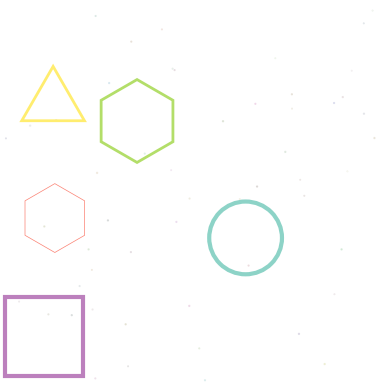[{"shape": "circle", "thickness": 3, "radius": 0.47, "center": [0.638, 0.382]}, {"shape": "hexagon", "thickness": 0.5, "radius": 0.45, "center": [0.142, 0.434]}, {"shape": "hexagon", "thickness": 2, "radius": 0.54, "center": [0.356, 0.686]}, {"shape": "square", "thickness": 3, "radius": 0.51, "center": [0.114, 0.125]}, {"shape": "triangle", "thickness": 2, "radius": 0.47, "center": [0.138, 0.733]}]